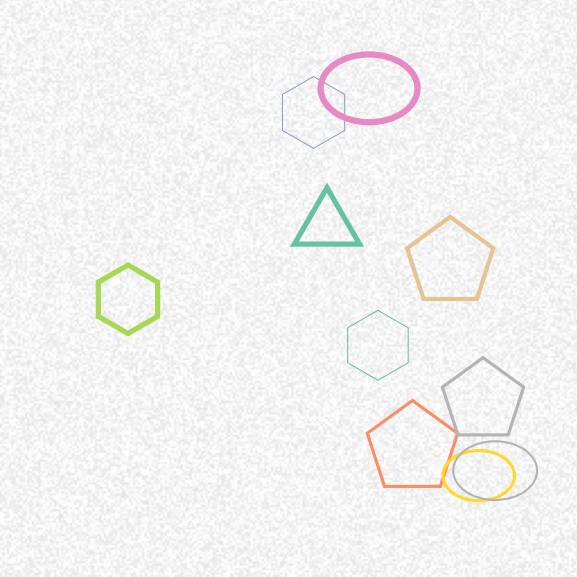[{"shape": "hexagon", "thickness": 0.5, "radius": 0.3, "center": [0.654, 0.401]}, {"shape": "triangle", "thickness": 2.5, "radius": 0.33, "center": [0.566, 0.609]}, {"shape": "pentagon", "thickness": 1.5, "radius": 0.41, "center": [0.714, 0.223]}, {"shape": "hexagon", "thickness": 0.5, "radius": 0.31, "center": [0.543, 0.804]}, {"shape": "oval", "thickness": 3, "radius": 0.42, "center": [0.639, 0.846]}, {"shape": "hexagon", "thickness": 2.5, "radius": 0.3, "center": [0.222, 0.481]}, {"shape": "oval", "thickness": 1.5, "radius": 0.31, "center": [0.829, 0.176]}, {"shape": "pentagon", "thickness": 2, "radius": 0.39, "center": [0.78, 0.545]}, {"shape": "oval", "thickness": 1, "radius": 0.36, "center": [0.857, 0.184]}, {"shape": "pentagon", "thickness": 1.5, "radius": 0.37, "center": [0.836, 0.306]}]